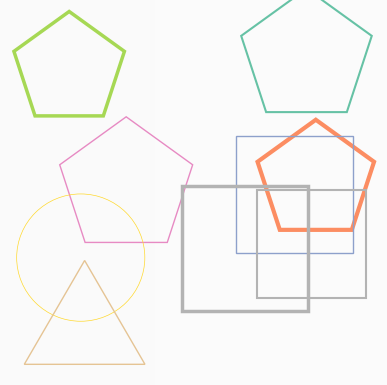[{"shape": "pentagon", "thickness": 1.5, "radius": 0.89, "center": [0.791, 0.852]}, {"shape": "pentagon", "thickness": 3, "radius": 0.79, "center": [0.815, 0.531]}, {"shape": "square", "thickness": 1, "radius": 0.76, "center": [0.76, 0.494]}, {"shape": "pentagon", "thickness": 1, "radius": 0.9, "center": [0.326, 0.516]}, {"shape": "pentagon", "thickness": 2.5, "radius": 0.75, "center": [0.179, 0.82]}, {"shape": "circle", "thickness": 0.5, "radius": 0.83, "center": [0.208, 0.331]}, {"shape": "triangle", "thickness": 1, "radius": 0.9, "center": [0.218, 0.144]}, {"shape": "square", "thickness": 2.5, "radius": 0.81, "center": [0.633, 0.355]}, {"shape": "square", "thickness": 1.5, "radius": 0.7, "center": [0.803, 0.366]}]